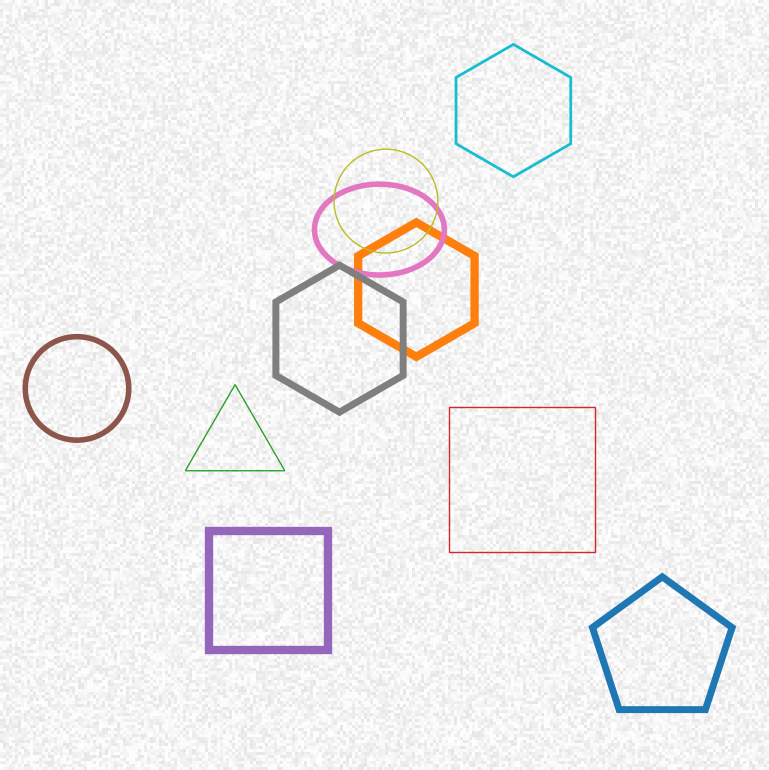[{"shape": "pentagon", "thickness": 2.5, "radius": 0.48, "center": [0.86, 0.156]}, {"shape": "hexagon", "thickness": 3, "radius": 0.44, "center": [0.541, 0.624]}, {"shape": "triangle", "thickness": 0.5, "radius": 0.37, "center": [0.305, 0.426]}, {"shape": "square", "thickness": 0.5, "radius": 0.47, "center": [0.677, 0.377]}, {"shape": "square", "thickness": 3, "radius": 0.39, "center": [0.349, 0.233]}, {"shape": "circle", "thickness": 2, "radius": 0.34, "center": [0.1, 0.496]}, {"shape": "oval", "thickness": 2, "radius": 0.42, "center": [0.493, 0.702]}, {"shape": "hexagon", "thickness": 2.5, "radius": 0.48, "center": [0.441, 0.56]}, {"shape": "circle", "thickness": 0.5, "radius": 0.34, "center": [0.501, 0.739]}, {"shape": "hexagon", "thickness": 1, "radius": 0.43, "center": [0.667, 0.856]}]